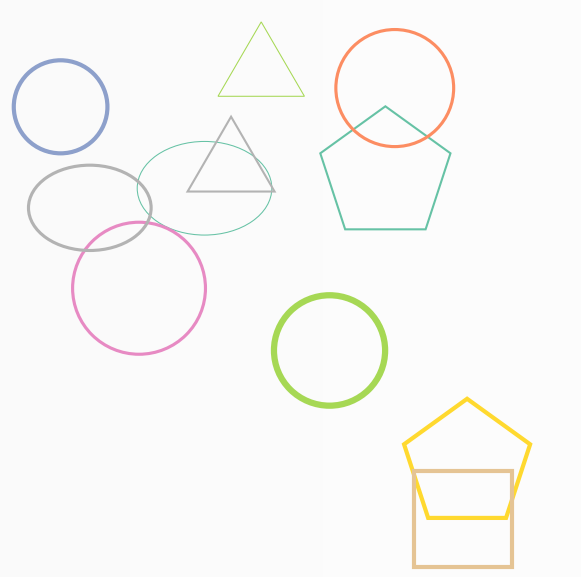[{"shape": "oval", "thickness": 0.5, "radius": 0.58, "center": [0.352, 0.673]}, {"shape": "pentagon", "thickness": 1, "radius": 0.59, "center": [0.663, 0.697]}, {"shape": "circle", "thickness": 1.5, "radius": 0.51, "center": [0.679, 0.847]}, {"shape": "circle", "thickness": 2, "radius": 0.4, "center": [0.104, 0.814]}, {"shape": "circle", "thickness": 1.5, "radius": 0.57, "center": [0.239, 0.5]}, {"shape": "triangle", "thickness": 0.5, "radius": 0.43, "center": [0.449, 0.875]}, {"shape": "circle", "thickness": 3, "radius": 0.48, "center": [0.567, 0.392]}, {"shape": "pentagon", "thickness": 2, "radius": 0.57, "center": [0.804, 0.195]}, {"shape": "square", "thickness": 2, "radius": 0.42, "center": [0.797, 0.1]}, {"shape": "triangle", "thickness": 1, "radius": 0.43, "center": [0.398, 0.711]}, {"shape": "oval", "thickness": 1.5, "radius": 0.53, "center": [0.154, 0.639]}]